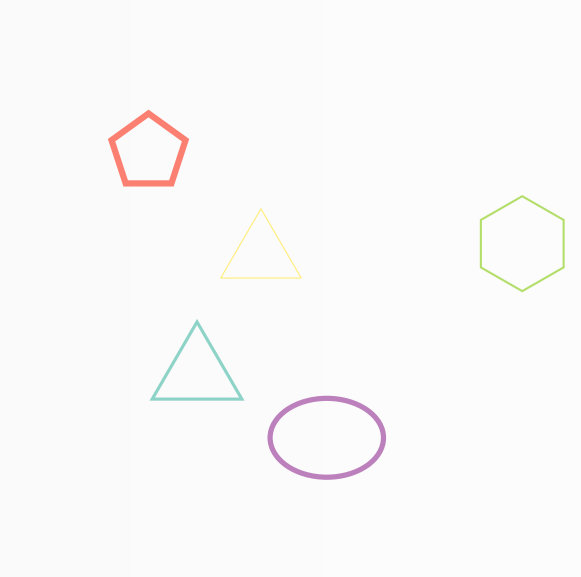[{"shape": "triangle", "thickness": 1.5, "radius": 0.45, "center": [0.339, 0.353]}, {"shape": "pentagon", "thickness": 3, "radius": 0.33, "center": [0.256, 0.736]}, {"shape": "hexagon", "thickness": 1, "radius": 0.41, "center": [0.898, 0.577]}, {"shape": "oval", "thickness": 2.5, "radius": 0.49, "center": [0.562, 0.241]}, {"shape": "triangle", "thickness": 0.5, "radius": 0.4, "center": [0.449, 0.558]}]